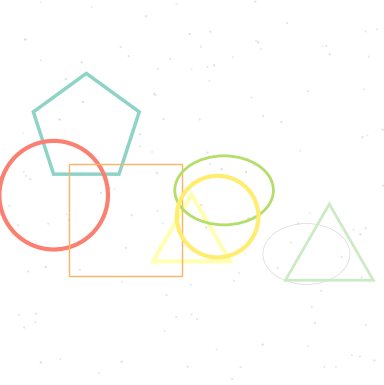[{"shape": "pentagon", "thickness": 2.5, "radius": 0.72, "center": [0.224, 0.665]}, {"shape": "triangle", "thickness": 3, "radius": 0.58, "center": [0.497, 0.379]}, {"shape": "circle", "thickness": 3, "radius": 0.71, "center": [0.139, 0.493]}, {"shape": "square", "thickness": 1, "radius": 0.73, "center": [0.326, 0.428]}, {"shape": "oval", "thickness": 2, "radius": 0.64, "center": [0.582, 0.506]}, {"shape": "oval", "thickness": 0.5, "radius": 0.56, "center": [0.796, 0.34]}, {"shape": "triangle", "thickness": 2, "radius": 0.66, "center": [0.855, 0.338]}, {"shape": "circle", "thickness": 3, "radius": 0.53, "center": [0.565, 0.437]}]